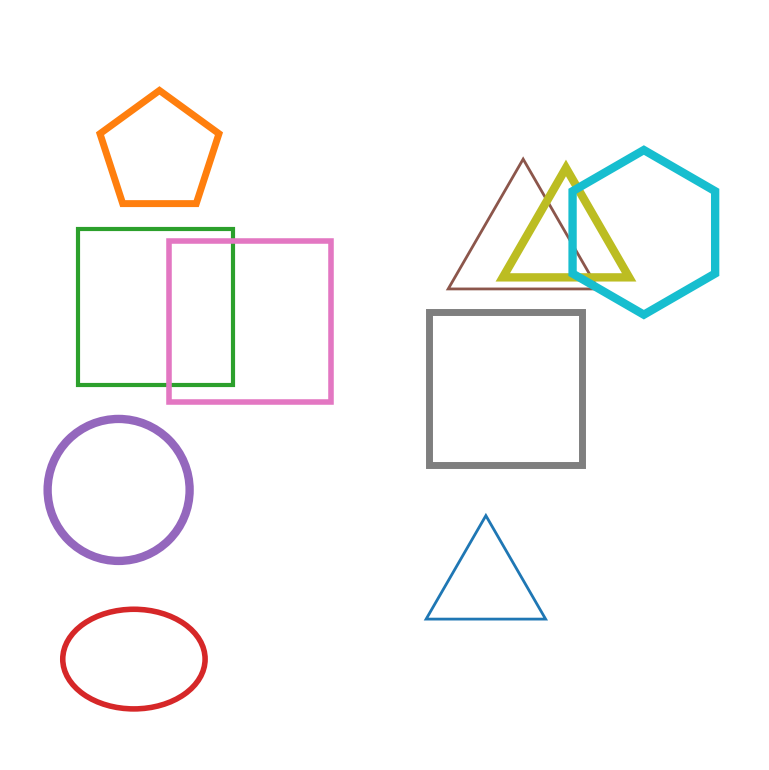[{"shape": "triangle", "thickness": 1, "radius": 0.45, "center": [0.631, 0.241]}, {"shape": "pentagon", "thickness": 2.5, "radius": 0.41, "center": [0.207, 0.801]}, {"shape": "square", "thickness": 1.5, "radius": 0.5, "center": [0.202, 0.601]}, {"shape": "oval", "thickness": 2, "radius": 0.46, "center": [0.174, 0.144]}, {"shape": "circle", "thickness": 3, "radius": 0.46, "center": [0.154, 0.364]}, {"shape": "triangle", "thickness": 1, "radius": 0.56, "center": [0.679, 0.681]}, {"shape": "square", "thickness": 2, "radius": 0.52, "center": [0.325, 0.582]}, {"shape": "square", "thickness": 2.5, "radius": 0.5, "center": [0.656, 0.495]}, {"shape": "triangle", "thickness": 3, "radius": 0.47, "center": [0.735, 0.687]}, {"shape": "hexagon", "thickness": 3, "radius": 0.53, "center": [0.836, 0.698]}]